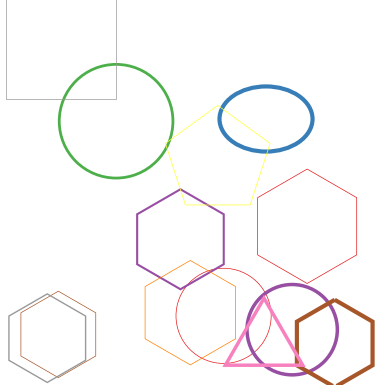[{"shape": "hexagon", "thickness": 0.5, "radius": 0.74, "center": [0.798, 0.412]}, {"shape": "circle", "thickness": 0.5, "radius": 0.62, "center": [0.581, 0.18]}, {"shape": "oval", "thickness": 3, "radius": 0.6, "center": [0.691, 0.691]}, {"shape": "circle", "thickness": 2, "radius": 0.74, "center": [0.302, 0.685]}, {"shape": "hexagon", "thickness": 1.5, "radius": 0.65, "center": [0.469, 0.379]}, {"shape": "circle", "thickness": 2.5, "radius": 0.59, "center": [0.759, 0.144]}, {"shape": "hexagon", "thickness": 0.5, "radius": 0.68, "center": [0.494, 0.188]}, {"shape": "pentagon", "thickness": 0.5, "radius": 0.71, "center": [0.566, 0.583]}, {"shape": "hexagon", "thickness": 3, "radius": 0.57, "center": [0.869, 0.108]}, {"shape": "hexagon", "thickness": 0.5, "radius": 0.56, "center": [0.152, 0.131]}, {"shape": "triangle", "thickness": 2.5, "radius": 0.58, "center": [0.686, 0.109]}, {"shape": "square", "thickness": 0.5, "radius": 0.71, "center": [0.158, 0.887]}, {"shape": "hexagon", "thickness": 1, "radius": 0.57, "center": [0.123, 0.122]}]